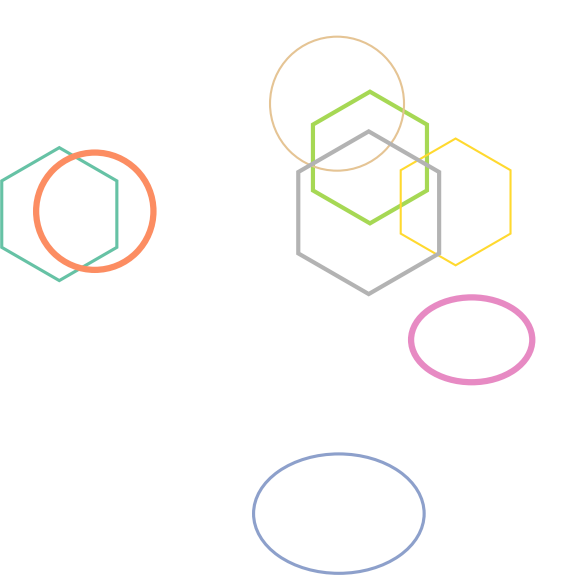[{"shape": "hexagon", "thickness": 1.5, "radius": 0.58, "center": [0.103, 0.628]}, {"shape": "circle", "thickness": 3, "radius": 0.51, "center": [0.164, 0.633]}, {"shape": "oval", "thickness": 1.5, "radius": 0.74, "center": [0.587, 0.11]}, {"shape": "oval", "thickness": 3, "radius": 0.52, "center": [0.817, 0.411]}, {"shape": "hexagon", "thickness": 2, "radius": 0.57, "center": [0.641, 0.726]}, {"shape": "hexagon", "thickness": 1, "radius": 0.55, "center": [0.789, 0.649]}, {"shape": "circle", "thickness": 1, "radius": 0.58, "center": [0.584, 0.82]}, {"shape": "hexagon", "thickness": 2, "radius": 0.7, "center": [0.638, 0.631]}]